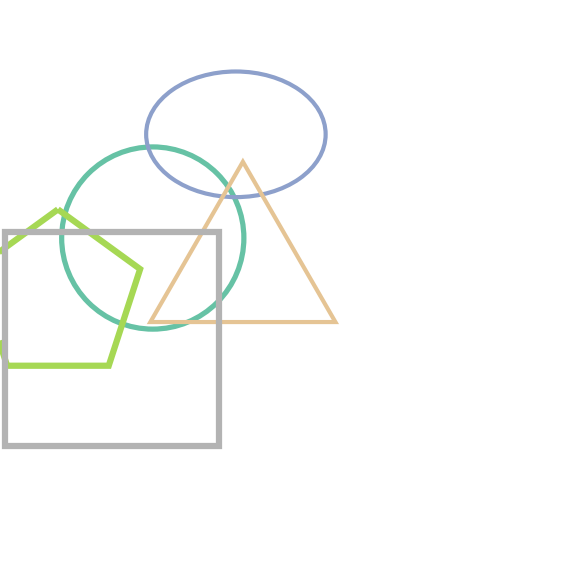[{"shape": "circle", "thickness": 2.5, "radius": 0.79, "center": [0.265, 0.587]}, {"shape": "oval", "thickness": 2, "radius": 0.78, "center": [0.408, 0.767]}, {"shape": "pentagon", "thickness": 3, "radius": 0.75, "center": [0.1, 0.487]}, {"shape": "triangle", "thickness": 2, "radius": 0.93, "center": [0.421, 0.534]}, {"shape": "square", "thickness": 3, "radius": 0.93, "center": [0.194, 0.413]}]